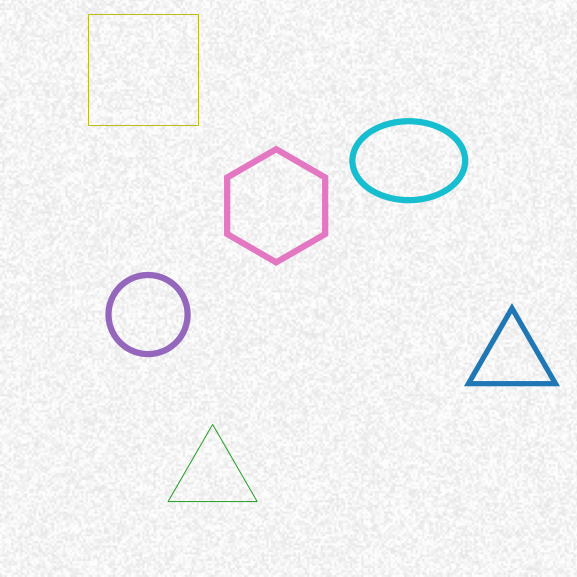[{"shape": "triangle", "thickness": 2.5, "radius": 0.44, "center": [0.887, 0.378]}, {"shape": "triangle", "thickness": 0.5, "radius": 0.45, "center": [0.368, 0.175]}, {"shape": "circle", "thickness": 3, "radius": 0.34, "center": [0.256, 0.454]}, {"shape": "hexagon", "thickness": 3, "radius": 0.49, "center": [0.478, 0.643]}, {"shape": "square", "thickness": 0.5, "radius": 0.48, "center": [0.247, 0.879]}, {"shape": "oval", "thickness": 3, "radius": 0.49, "center": [0.708, 0.721]}]